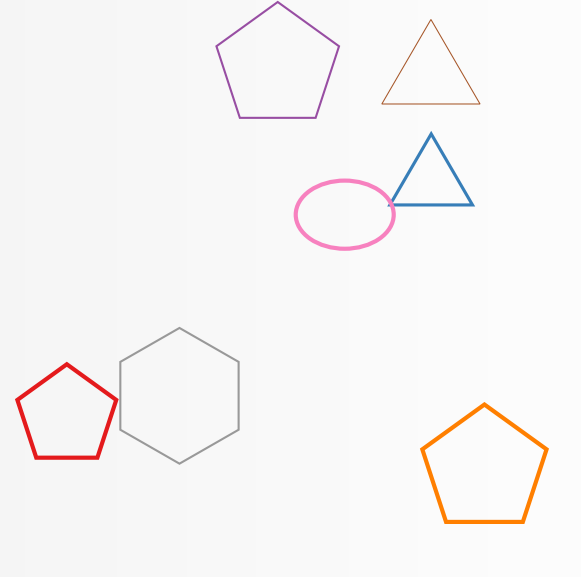[{"shape": "pentagon", "thickness": 2, "radius": 0.45, "center": [0.115, 0.279]}, {"shape": "triangle", "thickness": 1.5, "radius": 0.41, "center": [0.742, 0.685]}, {"shape": "pentagon", "thickness": 1, "radius": 0.55, "center": [0.478, 0.885]}, {"shape": "pentagon", "thickness": 2, "radius": 0.56, "center": [0.833, 0.186]}, {"shape": "triangle", "thickness": 0.5, "radius": 0.49, "center": [0.741, 0.868]}, {"shape": "oval", "thickness": 2, "radius": 0.42, "center": [0.593, 0.627]}, {"shape": "hexagon", "thickness": 1, "radius": 0.59, "center": [0.309, 0.314]}]